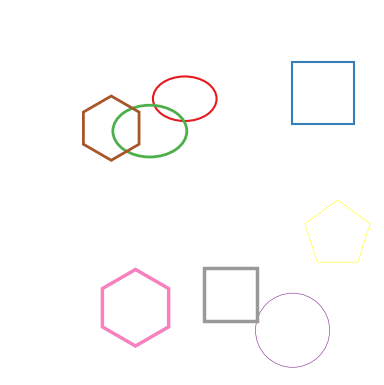[{"shape": "oval", "thickness": 1.5, "radius": 0.41, "center": [0.48, 0.744]}, {"shape": "square", "thickness": 1.5, "radius": 0.4, "center": [0.84, 0.758]}, {"shape": "oval", "thickness": 2, "radius": 0.48, "center": [0.389, 0.659]}, {"shape": "circle", "thickness": 0.5, "radius": 0.48, "center": [0.76, 0.142]}, {"shape": "pentagon", "thickness": 0.5, "radius": 0.45, "center": [0.877, 0.391]}, {"shape": "hexagon", "thickness": 2, "radius": 0.42, "center": [0.289, 0.667]}, {"shape": "hexagon", "thickness": 2.5, "radius": 0.5, "center": [0.352, 0.201]}, {"shape": "square", "thickness": 2.5, "radius": 0.35, "center": [0.599, 0.236]}]